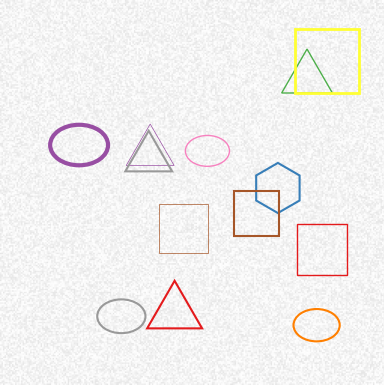[{"shape": "square", "thickness": 1, "radius": 0.33, "center": [0.837, 0.352]}, {"shape": "triangle", "thickness": 1.5, "radius": 0.41, "center": [0.454, 0.188]}, {"shape": "hexagon", "thickness": 1.5, "radius": 0.33, "center": [0.722, 0.512]}, {"shape": "triangle", "thickness": 1, "radius": 0.38, "center": [0.797, 0.797]}, {"shape": "triangle", "thickness": 0.5, "radius": 0.36, "center": [0.39, 0.606]}, {"shape": "oval", "thickness": 3, "radius": 0.38, "center": [0.205, 0.623]}, {"shape": "oval", "thickness": 1.5, "radius": 0.3, "center": [0.822, 0.155]}, {"shape": "square", "thickness": 2, "radius": 0.41, "center": [0.849, 0.842]}, {"shape": "square", "thickness": 0.5, "radius": 0.32, "center": [0.477, 0.407]}, {"shape": "square", "thickness": 1.5, "radius": 0.29, "center": [0.667, 0.446]}, {"shape": "oval", "thickness": 1, "radius": 0.29, "center": [0.539, 0.608]}, {"shape": "oval", "thickness": 1.5, "radius": 0.31, "center": [0.315, 0.179]}, {"shape": "triangle", "thickness": 1.5, "radius": 0.35, "center": [0.386, 0.59]}]